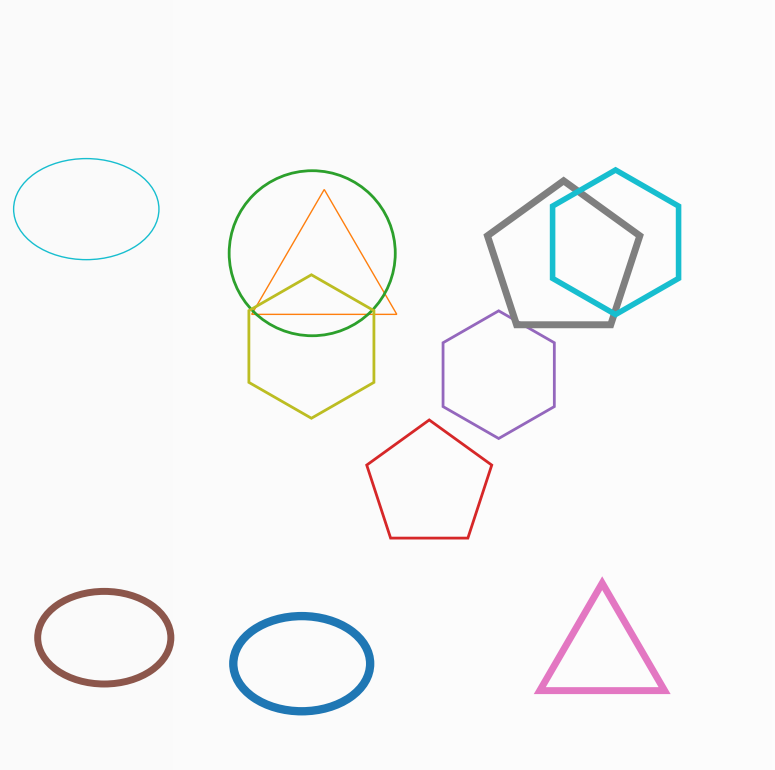[{"shape": "oval", "thickness": 3, "radius": 0.44, "center": [0.389, 0.138]}, {"shape": "triangle", "thickness": 0.5, "radius": 0.54, "center": [0.418, 0.646]}, {"shape": "circle", "thickness": 1, "radius": 0.54, "center": [0.403, 0.671]}, {"shape": "pentagon", "thickness": 1, "radius": 0.42, "center": [0.554, 0.37]}, {"shape": "hexagon", "thickness": 1, "radius": 0.41, "center": [0.643, 0.513]}, {"shape": "oval", "thickness": 2.5, "radius": 0.43, "center": [0.135, 0.172]}, {"shape": "triangle", "thickness": 2.5, "radius": 0.47, "center": [0.777, 0.15]}, {"shape": "pentagon", "thickness": 2.5, "radius": 0.52, "center": [0.727, 0.662]}, {"shape": "hexagon", "thickness": 1, "radius": 0.47, "center": [0.402, 0.55]}, {"shape": "hexagon", "thickness": 2, "radius": 0.47, "center": [0.794, 0.685]}, {"shape": "oval", "thickness": 0.5, "radius": 0.47, "center": [0.111, 0.728]}]